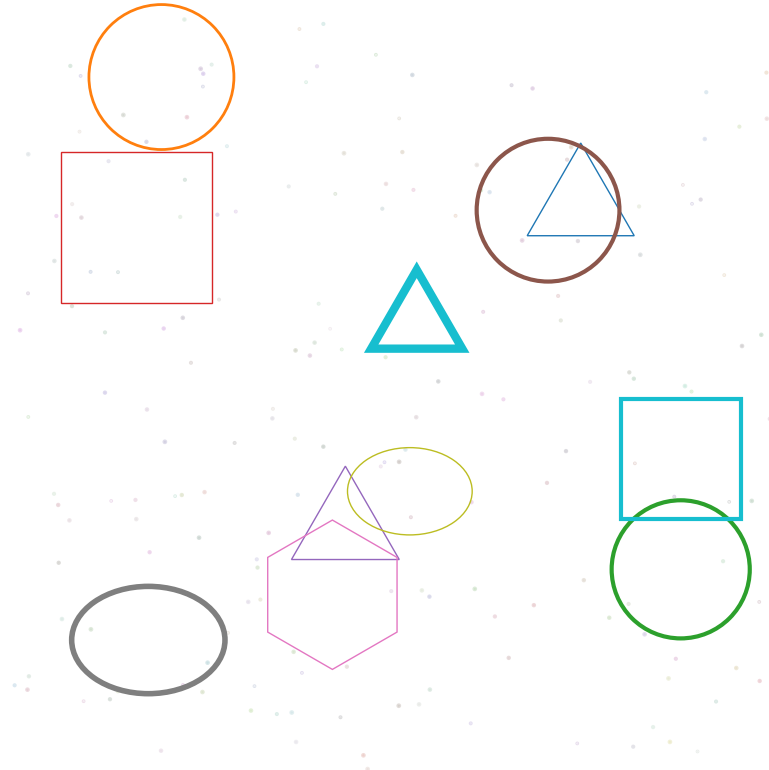[{"shape": "triangle", "thickness": 0.5, "radius": 0.4, "center": [0.754, 0.734]}, {"shape": "circle", "thickness": 1, "radius": 0.47, "center": [0.21, 0.9]}, {"shape": "circle", "thickness": 1.5, "radius": 0.45, "center": [0.884, 0.261]}, {"shape": "square", "thickness": 0.5, "radius": 0.49, "center": [0.177, 0.704]}, {"shape": "triangle", "thickness": 0.5, "radius": 0.4, "center": [0.449, 0.314]}, {"shape": "circle", "thickness": 1.5, "radius": 0.46, "center": [0.712, 0.727]}, {"shape": "hexagon", "thickness": 0.5, "radius": 0.48, "center": [0.432, 0.228]}, {"shape": "oval", "thickness": 2, "radius": 0.5, "center": [0.193, 0.169]}, {"shape": "oval", "thickness": 0.5, "radius": 0.4, "center": [0.532, 0.362]}, {"shape": "square", "thickness": 1.5, "radius": 0.39, "center": [0.884, 0.404]}, {"shape": "triangle", "thickness": 3, "radius": 0.34, "center": [0.541, 0.581]}]